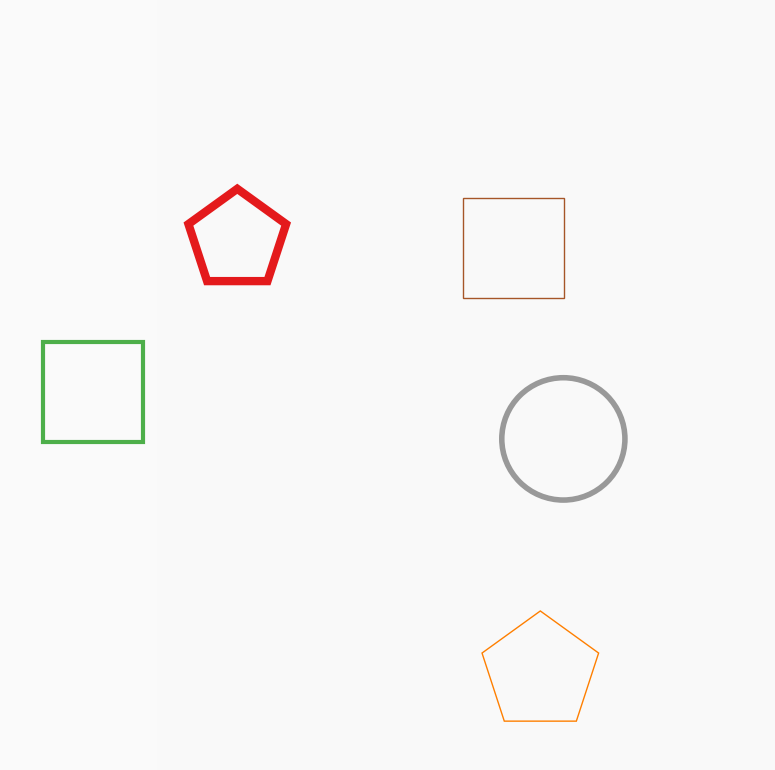[{"shape": "pentagon", "thickness": 3, "radius": 0.33, "center": [0.306, 0.689]}, {"shape": "square", "thickness": 1.5, "radius": 0.32, "center": [0.12, 0.491]}, {"shape": "pentagon", "thickness": 0.5, "radius": 0.4, "center": [0.697, 0.127]}, {"shape": "square", "thickness": 0.5, "radius": 0.32, "center": [0.663, 0.678]}, {"shape": "circle", "thickness": 2, "radius": 0.4, "center": [0.727, 0.43]}]